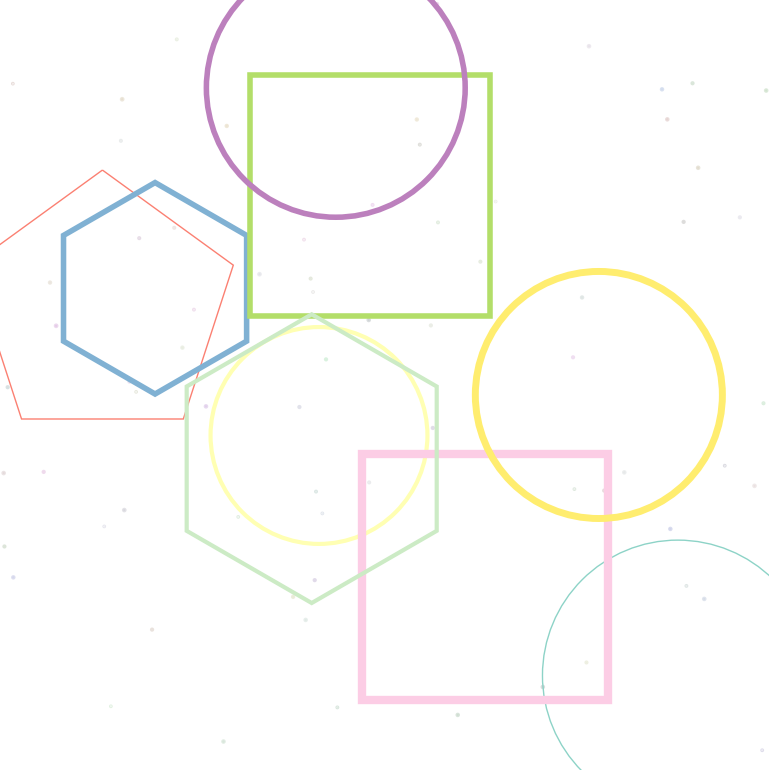[{"shape": "circle", "thickness": 0.5, "radius": 0.88, "center": [0.88, 0.123]}, {"shape": "circle", "thickness": 1.5, "radius": 0.7, "center": [0.414, 0.434]}, {"shape": "pentagon", "thickness": 0.5, "radius": 0.89, "center": [0.133, 0.6]}, {"shape": "hexagon", "thickness": 2, "radius": 0.69, "center": [0.201, 0.626]}, {"shape": "square", "thickness": 2, "radius": 0.78, "center": [0.48, 0.746]}, {"shape": "square", "thickness": 3, "radius": 0.8, "center": [0.63, 0.25]}, {"shape": "circle", "thickness": 2, "radius": 0.84, "center": [0.436, 0.886]}, {"shape": "hexagon", "thickness": 1.5, "radius": 0.94, "center": [0.405, 0.404]}, {"shape": "circle", "thickness": 2.5, "radius": 0.8, "center": [0.778, 0.487]}]